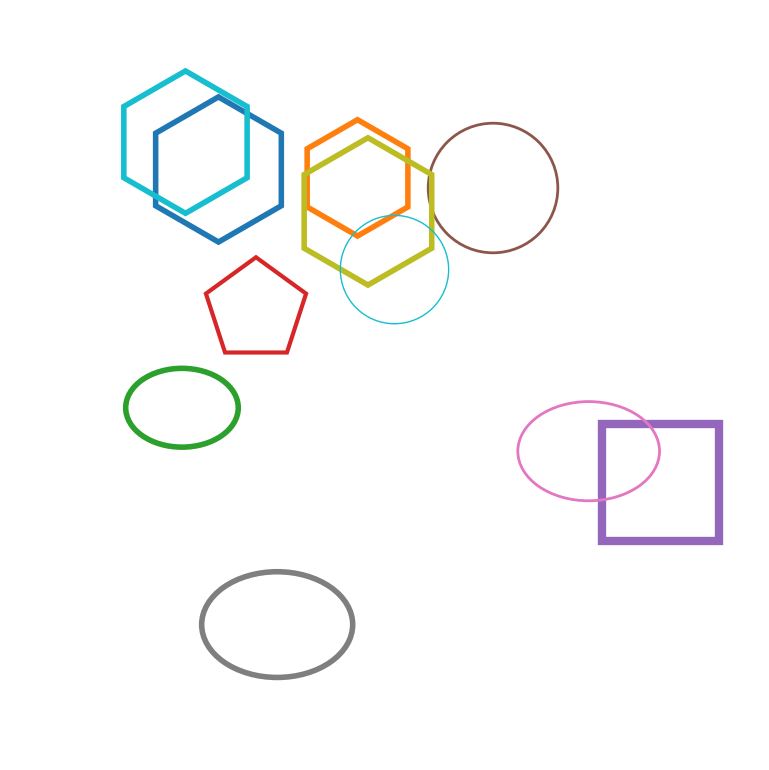[{"shape": "hexagon", "thickness": 2, "radius": 0.47, "center": [0.284, 0.78]}, {"shape": "hexagon", "thickness": 2, "radius": 0.38, "center": [0.464, 0.769]}, {"shape": "oval", "thickness": 2, "radius": 0.37, "center": [0.236, 0.47]}, {"shape": "pentagon", "thickness": 1.5, "radius": 0.34, "center": [0.332, 0.598]}, {"shape": "square", "thickness": 3, "radius": 0.38, "center": [0.858, 0.373]}, {"shape": "circle", "thickness": 1, "radius": 0.42, "center": [0.64, 0.756]}, {"shape": "oval", "thickness": 1, "radius": 0.46, "center": [0.765, 0.414]}, {"shape": "oval", "thickness": 2, "radius": 0.49, "center": [0.36, 0.189]}, {"shape": "hexagon", "thickness": 2, "radius": 0.48, "center": [0.478, 0.725]}, {"shape": "circle", "thickness": 0.5, "radius": 0.35, "center": [0.512, 0.65]}, {"shape": "hexagon", "thickness": 2, "radius": 0.46, "center": [0.241, 0.815]}]